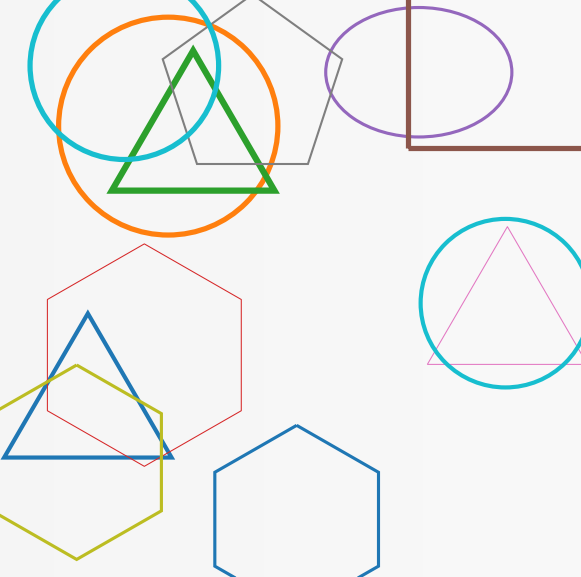[{"shape": "hexagon", "thickness": 1.5, "radius": 0.81, "center": [0.51, 0.1]}, {"shape": "triangle", "thickness": 2, "radius": 0.83, "center": [0.151, 0.29]}, {"shape": "circle", "thickness": 2.5, "radius": 0.94, "center": [0.289, 0.781]}, {"shape": "triangle", "thickness": 3, "radius": 0.81, "center": [0.332, 0.75]}, {"shape": "hexagon", "thickness": 0.5, "radius": 0.96, "center": [0.248, 0.384]}, {"shape": "oval", "thickness": 1.5, "radius": 0.8, "center": [0.721, 0.874]}, {"shape": "square", "thickness": 2.5, "radius": 0.76, "center": [0.854, 0.895]}, {"shape": "triangle", "thickness": 0.5, "radius": 0.8, "center": [0.873, 0.448]}, {"shape": "pentagon", "thickness": 1, "radius": 0.81, "center": [0.434, 0.846]}, {"shape": "hexagon", "thickness": 1.5, "radius": 0.84, "center": [0.132, 0.199]}, {"shape": "circle", "thickness": 2, "radius": 0.73, "center": [0.87, 0.474]}, {"shape": "circle", "thickness": 2.5, "radius": 0.81, "center": [0.214, 0.885]}]